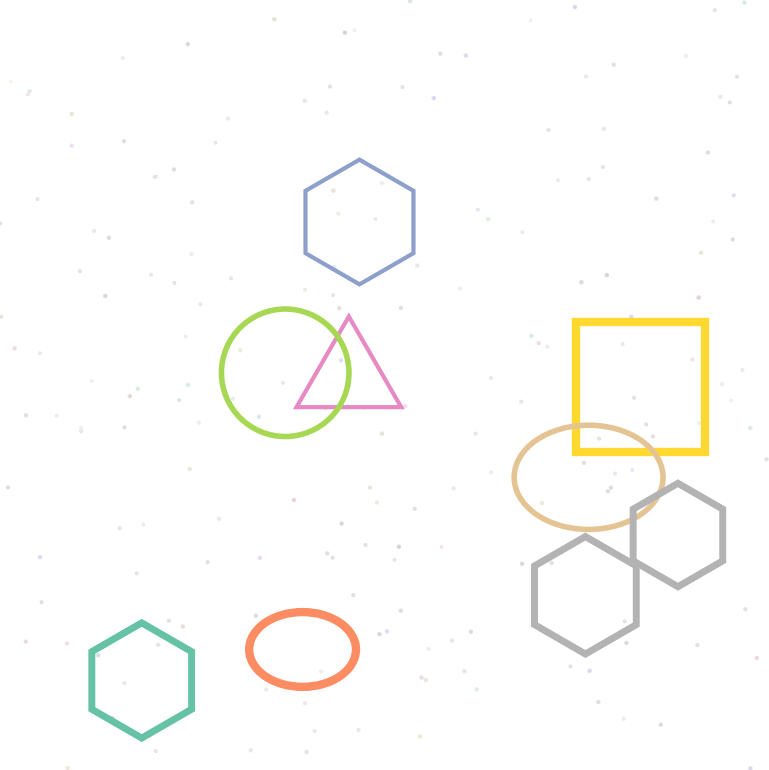[{"shape": "hexagon", "thickness": 2.5, "radius": 0.37, "center": [0.184, 0.116]}, {"shape": "oval", "thickness": 3, "radius": 0.35, "center": [0.393, 0.157]}, {"shape": "hexagon", "thickness": 1.5, "radius": 0.4, "center": [0.467, 0.712]}, {"shape": "triangle", "thickness": 1.5, "radius": 0.39, "center": [0.453, 0.51]}, {"shape": "circle", "thickness": 2, "radius": 0.41, "center": [0.37, 0.516]}, {"shape": "square", "thickness": 3, "radius": 0.42, "center": [0.832, 0.497]}, {"shape": "oval", "thickness": 2, "radius": 0.48, "center": [0.764, 0.38]}, {"shape": "hexagon", "thickness": 2.5, "radius": 0.34, "center": [0.88, 0.305]}, {"shape": "hexagon", "thickness": 2.5, "radius": 0.38, "center": [0.76, 0.227]}]